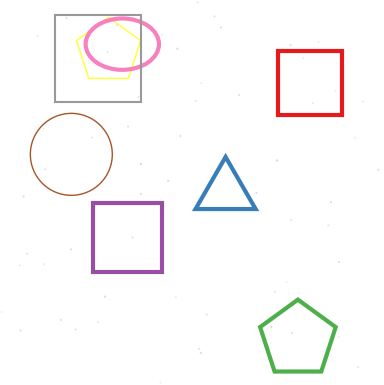[{"shape": "square", "thickness": 3, "radius": 0.41, "center": [0.806, 0.784]}, {"shape": "triangle", "thickness": 3, "radius": 0.45, "center": [0.586, 0.502]}, {"shape": "pentagon", "thickness": 3, "radius": 0.52, "center": [0.774, 0.119]}, {"shape": "square", "thickness": 3, "radius": 0.45, "center": [0.33, 0.383]}, {"shape": "pentagon", "thickness": 1, "radius": 0.44, "center": [0.282, 0.867]}, {"shape": "circle", "thickness": 1, "radius": 0.53, "center": [0.185, 0.599]}, {"shape": "oval", "thickness": 3, "radius": 0.48, "center": [0.318, 0.885]}, {"shape": "square", "thickness": 1.5, "radius": 0.56, "center": [0.255, 0.848]}]